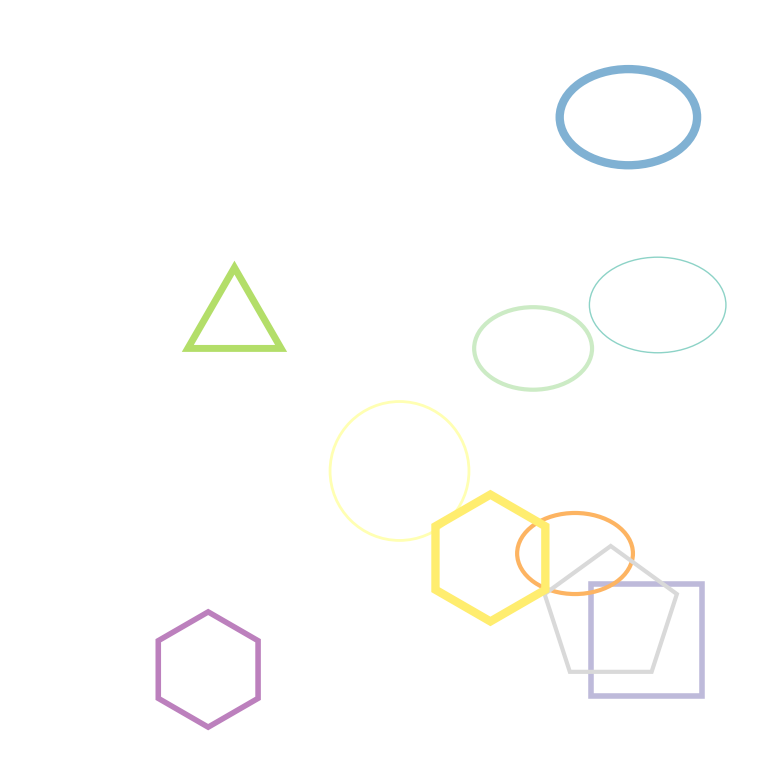[{"shape": "oval", "thickness": 0.5, "radius": 0.44, "center": [0.854, 0.604]}, {"shape": "circle", "thickness": 1, "radius": 0.45, "center": [0.519, 0.388]}, {"shape": "square", "thickness": 2, "radius": 0.36, "center": [0.84, 0.169]}, {"shape": "oval", "thickness": 3, "radius": 0.45, "center": [0.816, 0.848]}, {"shape": "oval", "thickness": 1.5, "radius": 0.38, "center": [0.747, 0.281]}, {"shape": "triangle", "thickness": 2.5, "radius": 0.35, "center": [0.304, 0.582]}, {"shape": "pentagon", "thickness": 1.5, "radius": 0.45, "center": [0.793, 0.201]}, {"shape": "hexagon", "thickness": 2, "radius": 0.37, "center": [0.27, 0.13]}, {"shape": "oval", "thickness": 1.5, "radius": 0.38, "center": [0.692, 0.547]}, {"shape": "hexagon", "thickness": 3, "radius": 0.41, "center": [0.637, 0.275]}]